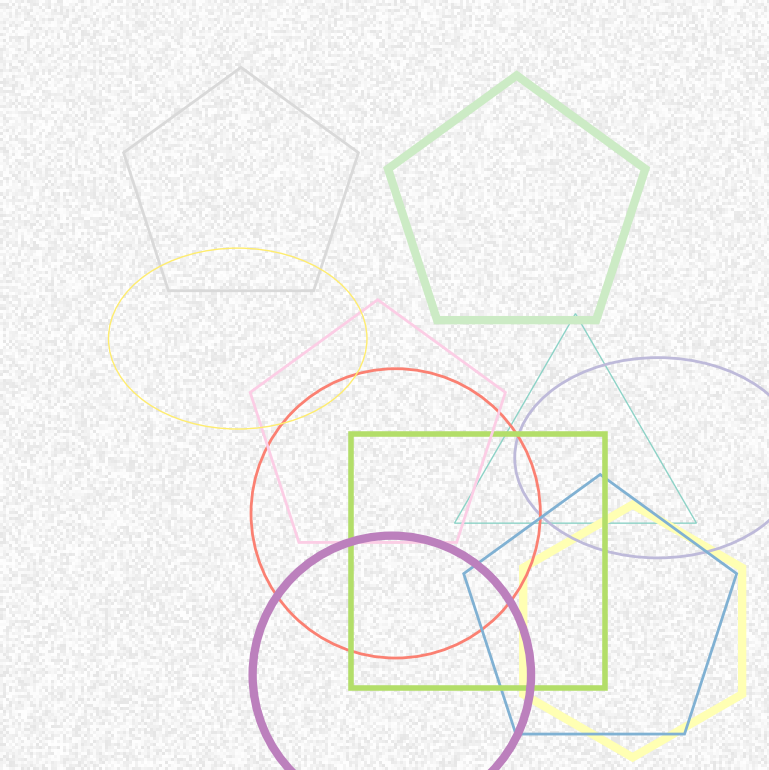[{"shape": "triangle", "thickness": 0.5, "radius": 0.91, "center": [0.747, 0.411]}, {"shape": "hexagon", "thickness": 3, "radius": 0.82, "center": [0.822, 0.181]}, {"shape": "oval", "thickness": 1, "radius": 0.93, "center": [0.854, 0.406]}, {"shape": "circle", "thickness": 1, "radius": 0.94, "center": [0.514, 0.333]}, {"shape": "pentagon", "thickness": 1, "radius": 0.93, "center": [0.779, 0.197]}, {"shape": "square", "thickness": 2, "radius": 0.82, "center": [0.621, 0.271]}, {"shape": "pentagon", "thickness": 1, "radius": 0.87, "center": [0.491, 0.437]}, {"shape": "pentagon", "thickness": 1, "radius": 0.8, "center": [0.313, 0.752]}, {"shape": "circle", "thickness": 3, "radius": 0.9, "center": [0.509, 0.124]}, {"shape": "pentagon", "thickness": 3, "radius": 0.88, "center": [0.671, 0.726]}, {"shape": "oval", "thickness": 0.5, "radius": 0.84, "center": [0.309, 0.56]}]